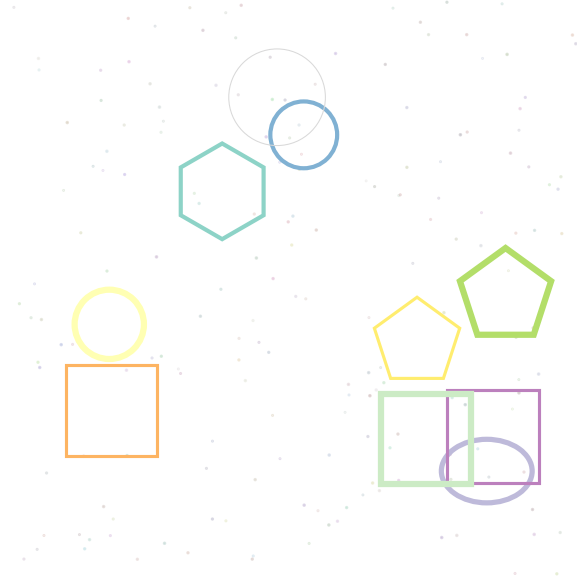[{"shape": "hexagon", "thickness": 2, "radius": 0.41, "center": [0.385, 0.668]}, {"shape": "circle", "thickness": 3, "radius": 0.3, "center": [0.189, 0.438]}, {"shape": "oval", "thickness": 2.5, "radius": 0.39, "center": [0.843, 0.183]}, {"shape": "circle", "thickness": 2, "radius": 0.29, "center": [0.526, 0.766]}, {"shape": "square", "thickness": 1.5, "radius": 0.39, "center": [0.193, 0.289]}, {"shape": "pentagon", "thickness": 3, "radius": 0.42, "center": [0.875, 0.487]}, {"shape": "circle", "thickness": 0.5, "radius": 0.42, "center": [0.48, 0.831]}, {"shape": "square", "thickness": 1.5, "radius": 0.4, "center": [0.854, 0.243]}, {"shape": "square", "thickness": 3, "radius": 0.39, "center": [0.738, 0.239]}, {"shape": "pentagon", "thickness": 1.5, "radius": 0.39, "center": [0.722, 0.407]}]